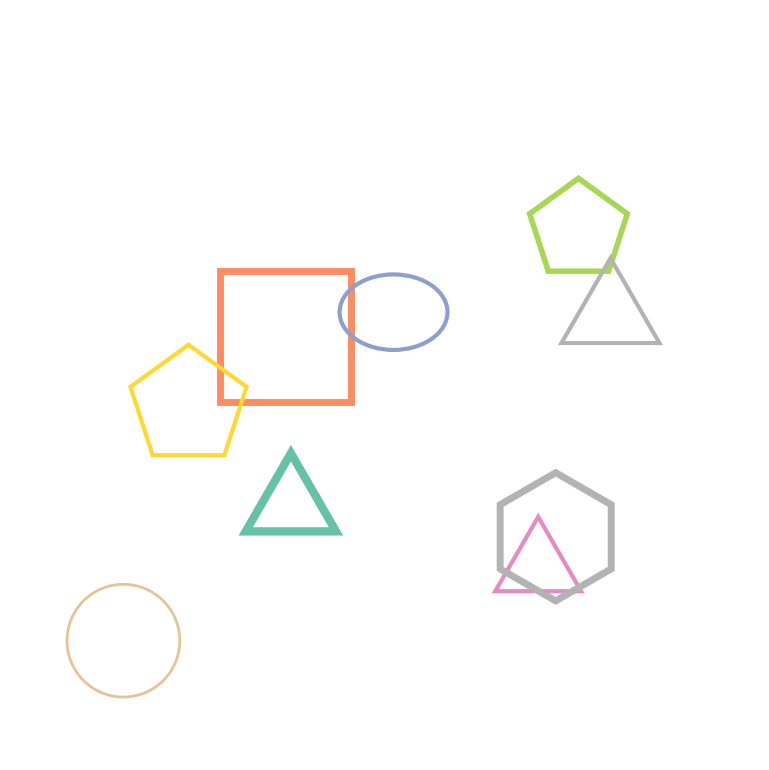[{"shape": "triangle", "thickness": 3, "radius": 0.34, "center": [0.378, 0.344]}, {"shape": "square", "thickness": 2.5, "radius": 0.42, "center": [0.371, 0.563]}, {"shape": "oval", "thickness": 1.5, "radius": 0.35, "center": [0.511, 0.595]}, {"shape": "triangle", "thickness": 1.5, "radius": 0.32, "center": [0.699, 0.264]}, {"shape": "pentagon", "thickness": 2, "radius": 0.33, "center": [0.751, 0.702]}, {"shape": "pentagon", "thickness": 1.5, "radius": 0.4, "center": [0.245, 0.473]}, {"shape": "circle", "thickness": 1, "radius": 0.37, "center": [0.16, 0.168]}, {"shape": "triangle", "thickness": 1.5, "radius": 0.37, "center": [0.793, 0.591]}, {"shape": "hexagon", "thickness": 2.5, "radius": 0.42, "center": [0.722, 0.303]}]